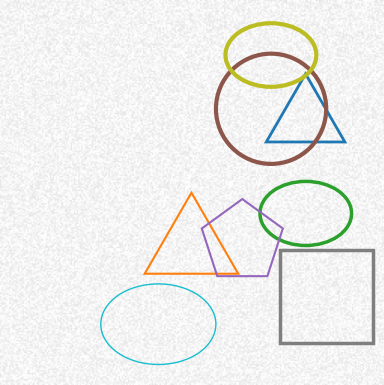[{"shape": "triangle", "thickness": 2, "radius": 0.59, "center": [0.794, 0.69]}, {"shape": "triangle", "thickness": 1.5, "radius": 0.7, "center": [0.497, 0.359]}, {"shape": "oval", "thickness": 2.5, "radius": 0.59, "center": [0.794, 0.446]}, {"shape": "pentagon", "thickness": 1.5, "radius": 0.55, "center": [0.629, 0.372]}, {"shape": "circle", "thickness": 3, "radius": 0.72, "center": [0.704, 0.717]}, {"shape": "square", "thickness": 2.5, "radius": 0.61, "center": [0.848, 0.23]}, {"shape": "oval", "thickness": 3, "radius": 0.59, "center": [0.704, 0.857]}, {"shape": "oval", "thickness": 1, "radius": 0.75, "center": [0.411, 0.158]}]